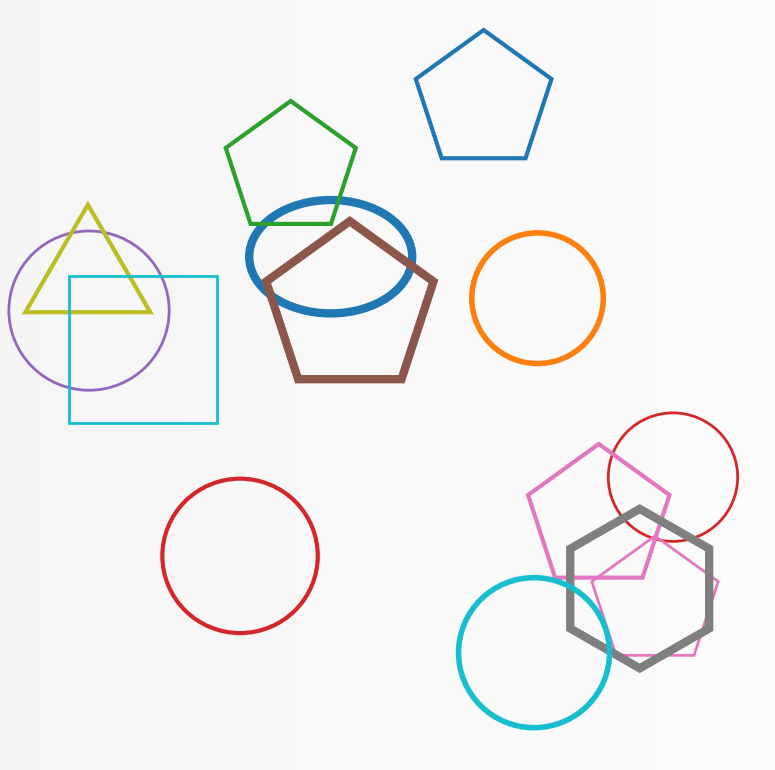[{"shape": "oval", "thickness": 3, "radius": 0.53, "center": [0.427, 0.667]}, {"shape": "pentagon", "thickness": 1.5, "radius": 0.46, "center": [0.624, 0.869]}, {"shape": "circle", "thickness": 2, "radius": 0.42, "center": [0.694, 0.613]}, {"shape": "pentagon", "thickness": 1.5, "radius": 0.44, "center": [0.375, 0.781]}, {"shape": "circle", "thickness": 1, "radius": 0.42, "center": [0.868, 0.38]}, {"shape": "circle", "thickness": 1.5, "radius": 0.5, "center": [0.31, 0.278]}, {"shape": "circle", "thickness": 1, "radius": 0.52, "center": [0.115, 0.597]}, {"shape": "pentagon", "thickness": 3, "radius": 0.57, "center": [0.451, 0.599]}, {"shape": "pentagon", "thickness": 1.5, "radius": 0.48, "center": [0.773, 0.327]}, {"shape": "pentagon", "thickness": 1, "radius": 0.43, "center": [0.845, 0.218]}, {"shape": "hexagon", "thickness": 3, "radius": 0.52, "center": [0.825, 0.236]}, {"shape": "triangle", "thickness": 1.5, "radius": 0.47, "center": [0.113, 0.641]}, {"shape": "square", "thickness": 1, "radius": 0.48, "center": [0.184, 0.547]}, {"shape": "circle", "thickness": 2, "radius": 0.49, "center": [0.689, 0.152]}]